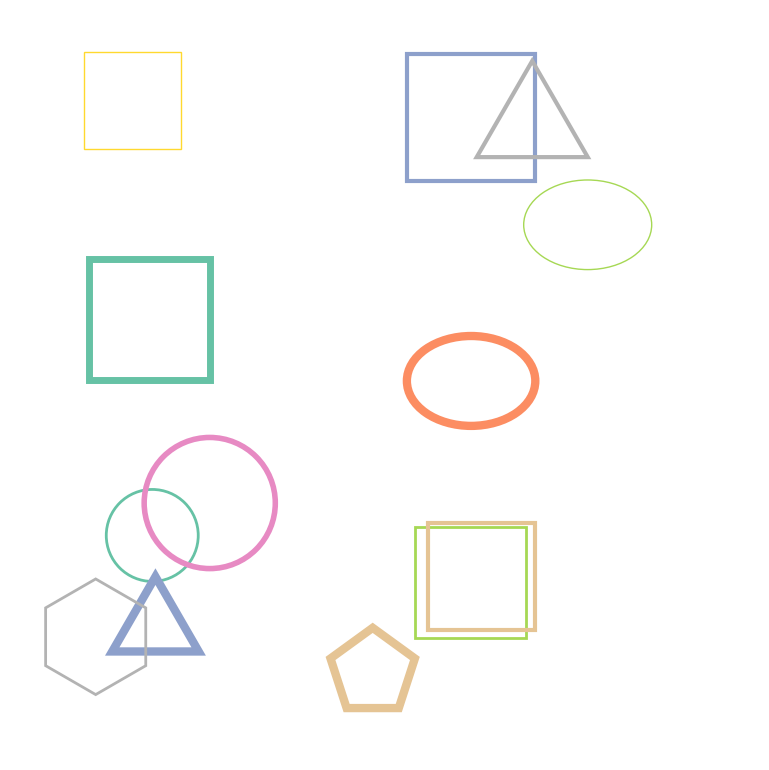[{"shape": "square", "thickness": 2.5, "radius": 0.39, "center": [0.194, 0.585]}, {"shape": "circle", "thickness": 1, "radius": 0.3, "center": [0.198, 0.305]}, {"shape": "oval", "thickness": 3, "radius": 0.42, "center": [0.612, 0.505]}, {"shape": "triangle", "thickness": 3, "radius": 0.32, "center": [0.202, 0.186]}, {"shape": "square", "thickness": 1.5, "radius": 0.41, "center": [0.612, 0.848]}, {"shape": "circle", "thickness": 2, "radius": 0.43, "center": [0.272, 0.347]}, {"shape": "square", "thickness": 1, "radius": 0.36, "center": [0.611, 0.243]}, {"shape": "oval", "thickness": 0.5, "radius": 0.42, "center": [0.763, 0.708]}, {"shape": "square", "thickness": 0.5, "radius": 0.31, "center": [0.172, 0.87]}, {"shape": "square", "thickness": 1.5, "radius": 0.35, "center": [0.625, 0.251]}, {"shape": "pentagon", "thickness": 3, "radius": 0.29, "center": [0.484, 0.127]}, {"shape": "hexagon", "thickness": 1, "radius": 0.38, "center": [0.124, 0.173]}, {"shape": "triangle", "thickness": 1.5, "radius": 0.42, "center": [0.691, 0.838]}]